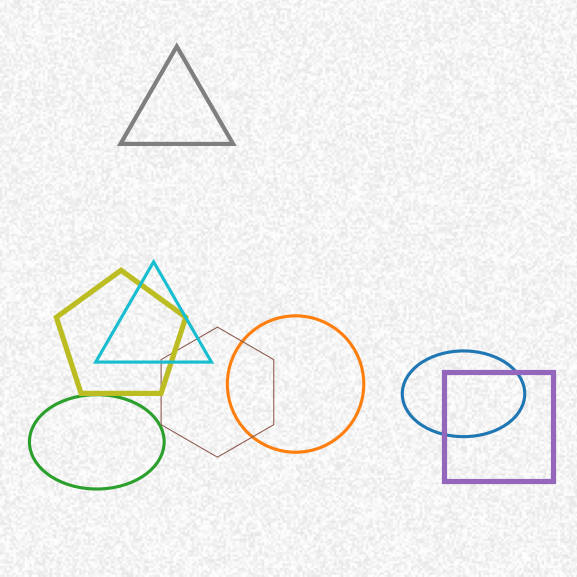[{"shape": "oval", "thickness": 1.5, "radius": 0.53, "center": [0.803, 0.317]}, {"shape": "circle", "thickness": 1.5, "radius": 0.59, "center": [0.512, 0.334]}, {"shape": "oval", "thickness": 1.5, "radius": 0.58, "center": [0.168, 0.234]}, {"shape": "square", "thickness": 2.5, "radius": 0.47, "center": [0.862, 0.261]}, {"shape": "hexagon", "thickness": 0.5, "radius": 0.56, "center": [0.377, 0.32]}, {"shape": "triangle", "thickness": 2, "radius": 0.56, "center": [0.306, 0.806]}, {"shape": "pentagon", "thickness": 2.5, "radius": 0.59, "center": [0.21, 0.413]}, {"shape": "triangle", "thickness": 1.5, "radius": 0.58, "center": [0.266, 0.43]}]